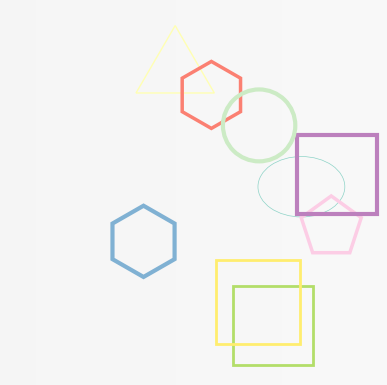[{"shape": "oval", "thickness": 0.5, "radius": 0.56, "center": [0.778, 0.515]}, {"shape": "triangle", "thickness": 1, "radius": 0.58, "center": [0.452, 0.817]}, {"shape": "hexagon", "thickness": 2.5, "radius": 0.43, "center": [0.545, 0.753]}, {"shape": "hexagon", "thickness": 3, "radius": 0.46, "center": [0.37, 0.373]}, {"shape": "square", "thickness": 2, "radius": 0.52, "center": [0.704, 0.154]}, {"shape": "pentagon", "thickness": 2.5, "radius": 0.41, "center": [0.855, 0.41]}, {"shape": "square", "thickness": 3, "radius": 0.51, "center": [0.87, 0.547]}, {"shape": "circle", "thickness": 3, "radius": 0.47, "center": [0.669, 0.674]}, {"shape": "square", "thickness": 2, "radius": 0.54, "center": [0.667, 0.215]}]